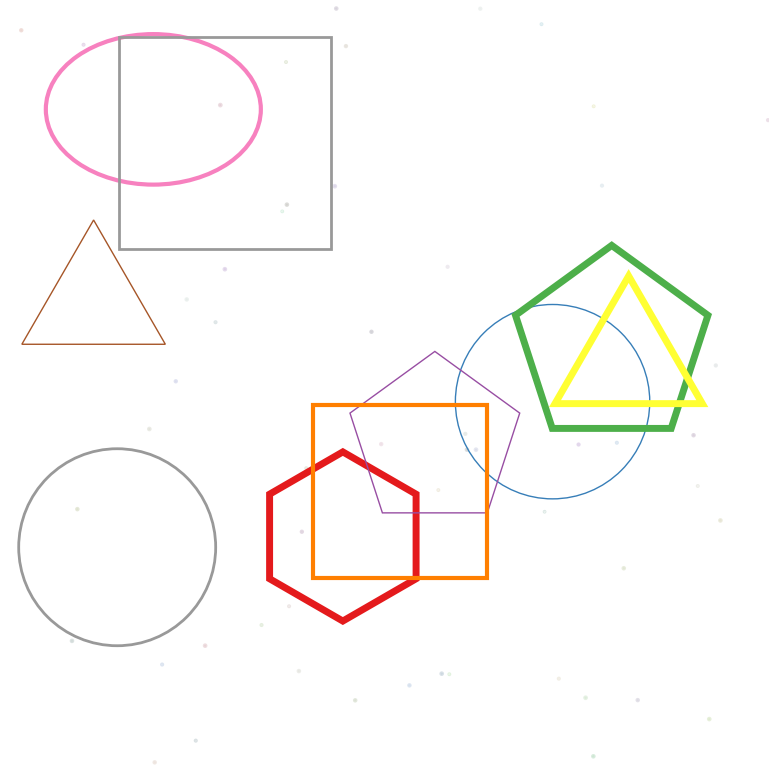[{"shape": "hexagon", "thickness": 2.5, "radius": 0.55, "center": [0.445, 0.303]}, {"shape": "circle", "thickness": 0.5, "radius": 0.63, "center": [0.718, 0.478]}, {"shape": "pentagon", "thickness": 2.5, "radius": 0.66, "center": [0.794, 0.55]}, {"shape": "pentagon", "thickness": 0.5, "radius": 0.58, "center": [0.565, 0.428]}, {"shape": "square", "thickness": 1.5, "radius": 0.56, "center": [0.519, 0.362]}, {"shape": "triangle", "thickness": 2.5, "radius": 0.55, "center": [0.816, 0.531]}, {"shape": "triangle", "thickness": 0.5, "radius": 0.54, "center": [0.122, 0.607]}, {"shape": "oval", "thickness": 1.5, "radius": 0.7, "center": [0.199, 0.858]}, {"shape": "circle", "thickness": 1, "radius": 0.64, "center": [0.152, 0.289]}, {"shape": "square", "thickness": 1, "radius": 0.69, "center": [0.293, 0.814]}]